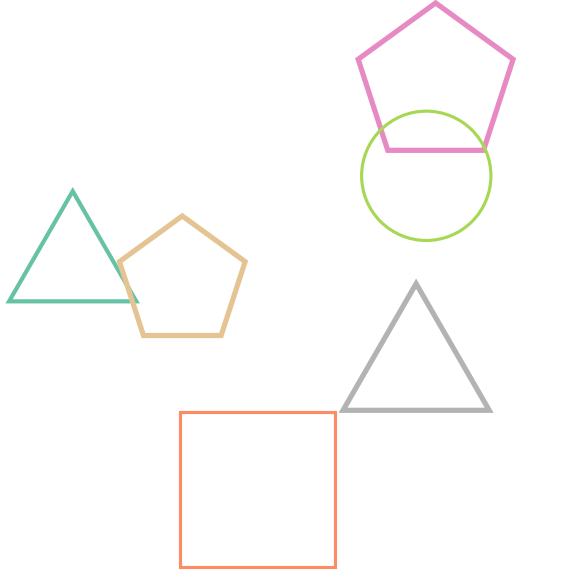[{"shape": "triangle", "thickness": 2, "radius": 0.64, "center": [0.126, 0.541]}, {"shape": "square", "thickness": 1.5, "radius": 0.67, "center": [0.446, 0.152]}, {"shape": "pentagon", "thickness": 2.5, "radius": 0.71, "center": [0.754, 0.853]}, {"shape": "circle", "thickness": 1.5, "radius": 0.56, "center": [0.738, 0.695]}, {"shape": "pentagon", "thickness": 2.5, "radius": 0.57, "center": [0.316, 0.511]}, {"shape": "triangle", "thickness": 2.5, "radius": 0.73, "center": [0.721, 0.362]}]